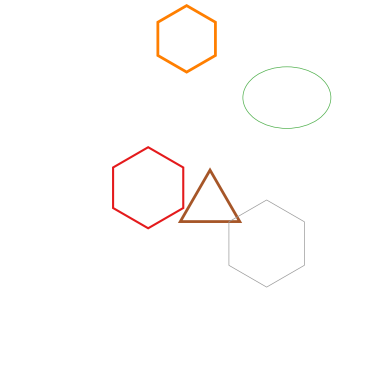[{"shape": "hexagon", "thickness": 1.5, "radius": 0.53, "center": [0.385, 0.512]}, {"shape": "oval", "thickness": 0.5, "radius": 0.57, "center": [0.745, 0.746]}, {"shape": "hexagon", "thickness": 2, "radius": 0.43, "center": [0.485, 0.899]}, {"shape": "triangle", "thickness": 2, "radius": 0.45, "center": [0.546, 0.469]}, {"shape": "hexagon", "thickness": 0.5, "radius": 0.57, "center": [0.693, 0.367]}]